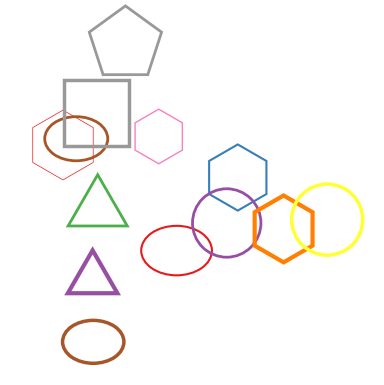[{"shape": "hexagon", "thickness": 0.5, "radius": 0.45, "center": [0.164, 0.623]}, {"shape": "oval", "thickness": 1.5, "radius": 0.46, "center": [0.459, 0.349]}, {"shape": "hexagon", "thickness": 1.5, "radius": 0.43, "center": [0.618, 0.539]}, {"shape": "triangle", "thickness": 2, "radius": 0.44, "center": [0.254, 0.457]}, {"shape": "circle", "thickness": 2, "radius": 0.44, "center": [0.589, 0.421]}, {"shape": "triangle", "thickness": 3, "radius": 0.37, "center": [0.241, 0.276]}, {"shape": "hexagon", "thickness": 3, "radius": 0.43, "center": [0.737, 0.405]}, {"shape": "circle", "thickness": 2.5, "radius": 0.46, "center": [0.85, 0.43]}, {"shape": "oval", "thickness": 2.5, "radius": 0.4, "center": [0.242, 0.112]}, {"shape": "oval", "thickness": 2, "radius": 0.41, "center": [0.198, 0.64]}, {"shape": "hexagon", "thickness": 1, "radius": 0.35, "center": [0.412, 0.646]}, {"shape": "pentagon", "thickness": 2, "radius": 0.49, "center": [0.326, 0.886]}, {"shape": "square", "thickness": 2.5, "radius": 0.43, "center": [0.251, 0.707]}]